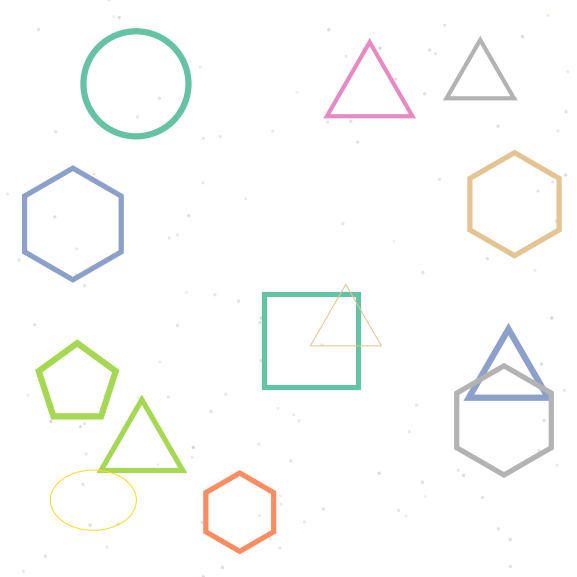[{"shape": "circle", "thickness": 3, "radius": 0.45, "center": [0.235, 0.854]}, {"shape": "square", "thickness": 2.5, "radius": 0.41, "center": [0.538, 0.41]}, {"shape": "hexagon", "thickness": 2.5, "radius": 0.34, "center": [0.415, 0.112]}, {"shape": "triangle", "thickness": 3, "radius": 0.4, "center": [0.88, 0.35]}, {"shape": "hexagon", "thickness": 2.5, "radius": 0.48, "center": [0.126, 0.611]}, {"shape": "triangle", "thickness": 2, "radius": 0.43, "center": [0.64, 0.841]}, {"shape": "triangle", "thickness": 2.5, "radius": 0.41, "center": [0.246, 0.225]}, {"shape": "pentagon", "thickness": 3, "radius": 0.35, "center": [0.134, 0.335]}, {"shape": "oval", "thickness": 0.5, "radius": 0.37, "center": [0.162, 0.133]}, {"shape": "triangle", "thickness": 0.5, "radius": 0.36, "center": [0.599, 0.436]}, {"shape": "hexagon", "thickness": 2.5, "radius": 0.45, "center": [0.891, 0.646]}, {"shape": "hexagon", "thickness": 2.5, "radius": 0.47, "center": [0.873, 0.271]}, {"shape": "triangle", "thickness": 2, "radius": 0.34, "center": [0.832, 0.863]}]